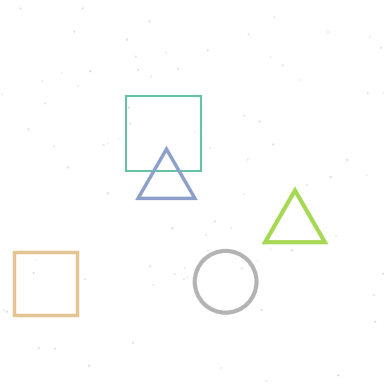[{"shape": "square", "thickness": 1.5, "radius": 0.48, "center": [0.424, 0.654]}, {"shape": "triangle", "thickness": 2.5, "radius": 0.43, "center": [0.432, 0.527]}, {"shape": "triangle", "thickness": 3, "radius": 0.45, "center": [0.766, 0.416]}, {"shape": "square", "thickness": 2.5, "radius": 0.41, "center": [0.118, 0.264]}, {"shape": "circle", "thickness": 3, "radius": 0.4, "center": [0.586, 0.268]}]